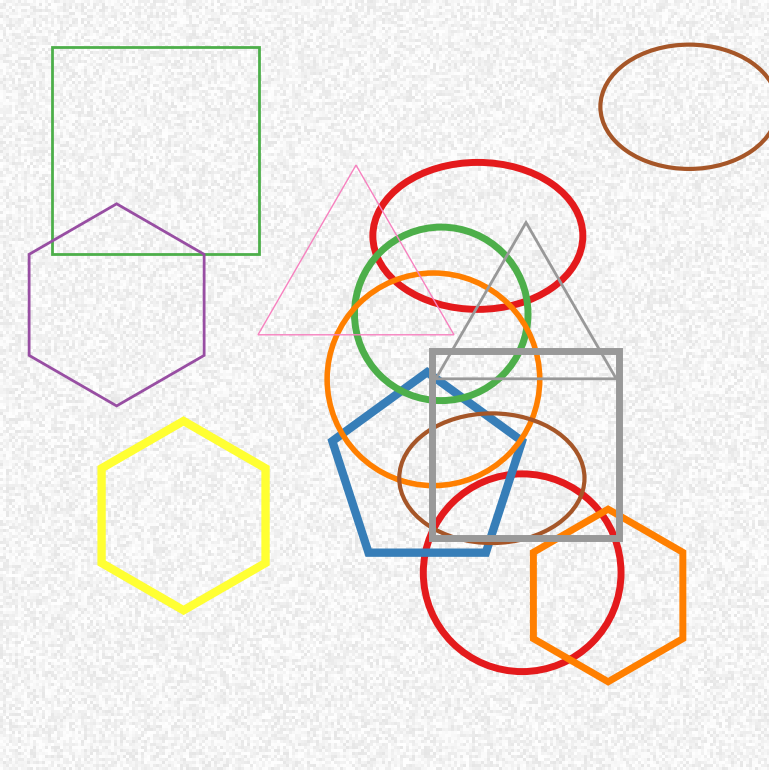[{"shape": "oval", "thickness": 2.5, "radius": 0.68, "center": [0.621, 0.694]}, {"shape": "circle", "thickness": 2.5, "radius": 0.64, "center": [0.678, 0.256]}, {"shape": "pentagon", "thickness": 3, "radius": 0.65, "center": [0.555, 0.387]}, {"shape": "square", "thickness": 1, "radius": 0.67, "center": [0.202, 0.805]}, {"shape": "circle", "thickness": 2.5, "radius": 0.56, "center": [0.573, 0.592]}, {"shape": "hexagon", "thickness": 1, "radius": 0.66, "center": [0.151, 0.604]}, {"shape": "circle", "thickness": 2, "radius": 0.69, "center": [0.563, 0.507]}, {"shape": "hexagon", "thickness": 2.5, "radius": 0.56, "center": [0.79, 0.227]}, {"shape": "hexagon", "thickness": 3, "radius": 0.61, "center": [0.238, 0.33]}, {"shape": "oval", "thickness": 1.5, "radius": 0.58, "center": [0.895, 0.861]}, {"shape": "oval", "thickness": 1.5, "radius": 0.6, "center": [0.639, 0.379]}, {"shape": "triangle", "thickness": 0.5, "radius": 0.73, "center": [0.462, 0.639]}, {"shape": "triangle", "thickness": 1, "radius": 0.68, "center": [0.683, 0.576]}, {"shape": "square", "thickness": 2.5, "radius": 0.61, "center": [0.683, 0.423]}]